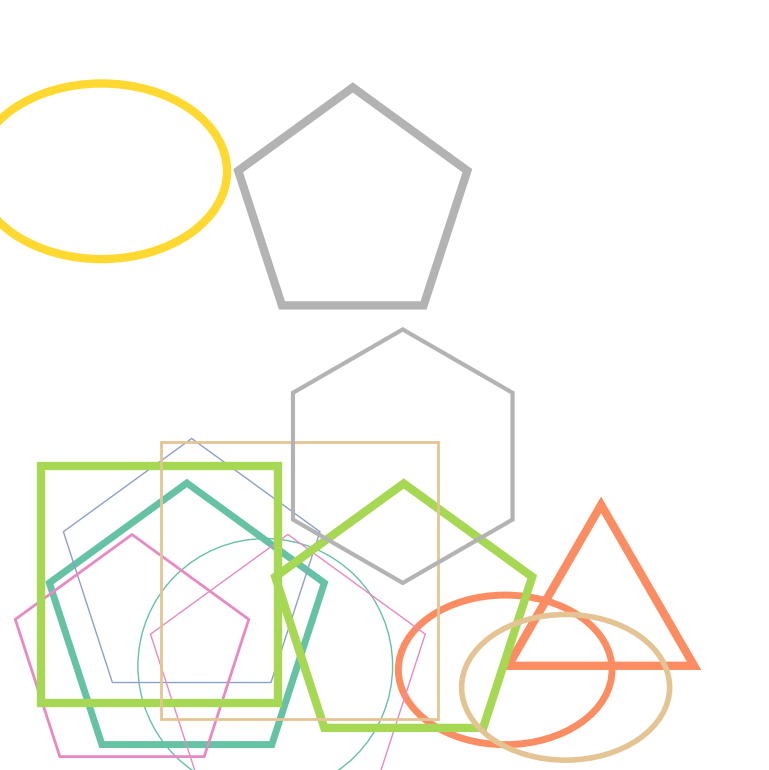[{"shape": "pentagon", "thickness": 2.5, "radius": 0.94, "center": [0.243, 0.185]}, {"shape": "circle", "thickness": 0.5, "radius": 0.83, "center": [0.344, 0.135]}, {"shape": "triangle", "thickness": 3, "radius": 0.7, "center": [0.781, 0.205]}, {"shape": "oval", "thickness": 2.5, "radius": 0.69, "center": [0.656, 0.13]}, {"shape": "pentagon", "thickness": 0.5, "radius": 0.88, "center": [0.249, 0.255]}, {"shape": "pentagon", "thickness": 0.5, "radius": 0.94, "center": [0.374, 0.118]}, {"shape": "pentagon", "thickness": 1, "radius": 0.8, "center": [0.171, 0.146]}, {"shape": "square", "thickness": 3, "radius": 0.77, "center": [0.207, 0.241]}, {"shape": "pentagon", "thickness": 3, "radius": 0.88, "center": [0.524, 0.197]}, {"shape": "oval", "thickness": 3, "radius": 0.81, "center": [0.132, 0.778]}, {"shape": "square", "thickness": 1, "radius": 0.9, "center": [0.389, 0.246]}, {"shape": "oval", "thickness": 2, "radius": 0.68, "center": [0.735, 0.107]}, {"shape": "hexagon", "thickness": 1.5, "radius": 0.82, "center": [0.523, 0.408]}, {"shape": "pentagon", "thickness": 3, "radius": 0.78, "center": [0.458, 0.73]}]